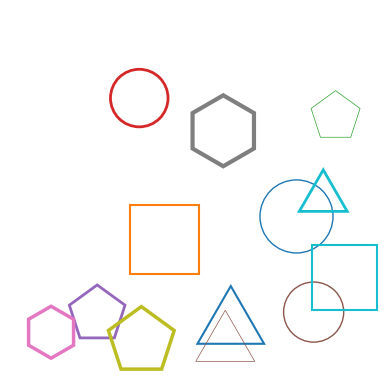[{"shape": "circle", "thickness": 1, "radius": 0.47, "center": [0.77, 0.438]}, {"shape": "triangle", "thickness": 1.5, "radius": 0.5, "center": [0.599, 0.157]}, {"shape": "square", "thickness": 1.5, "radius": 0.45, "center": [0.427, 0.378]}, {"shape": "pentagon", "thickness": 0.5, "radius": 0.33, "center": [0.872, 0.698]}, {"shape": "circle", "thickness": 2, "radius": 0.37, "center": [0.362, 0.745]}, {"shape": "pentagon", "thickness": 2, "radius": 0.38, "center": [0.252, 0.184]}, {"shape": "circle", "thickness": 1, "radius": 0.39, "center": [0.815, 0.189]}, {"shape": "triangle", "thickness": 0.5, "radius": 0.44, "center": [0.585, 0.106]}, {"shape": "hexagon", "thickness": 2.5, "radius": 0.34, "center": [0.133, 0.137]}, {"shape": "hexagon", "thickness": 3, "radius": 0.46, "center": [0.58, 0.66]}, {"shape": "pentagon", "thickness": 2.5, "radius": 0.45, "center": [0.367, 0.114]}, {"shape": "square", "thickness": 1.5, "radius": 0.42, "center": [0.895, 0.279]}, {"shape": "triangle", "thickness": 2, "radius": 0.36, "center": [0.84, 0.487]}]